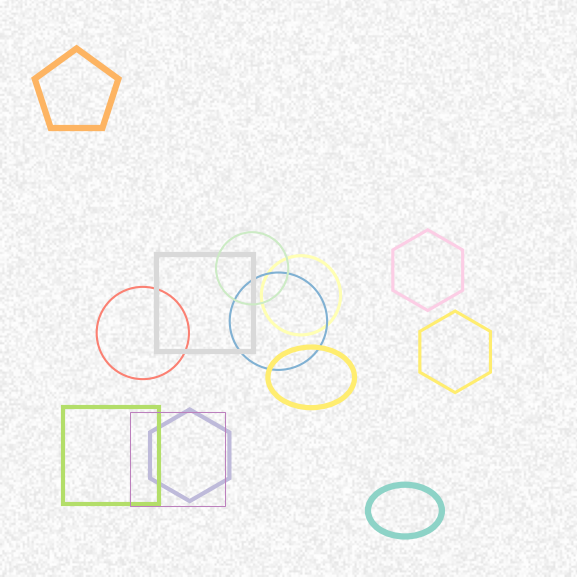[{"shape": "oval", "thickness": 3, "radius": 0.32, "center": [0.701, 0.115]}, {"shape": "circle", "thickness": 1.5, "radius": 0.34, "center": [0.521, 0.488]}, {"shape": "hexagon", "thickness": 2, "radius": 0.4, "center": [0.329, 0.211]}, {"shape": "circle", "thickness": 1, "radius": 0.4, "center": [0.247, 0.422]}, {"shape": "circle", "thickness": 1, "radius": 0.42, "center": [0.482, 0.443]}, {"shape": "pentagon", "thickness": 3, "radius": 0.38, "center": [0.133, 0.839]}, {"shape": "square", "thickness": 2, "radius": 0.42, "center": [0.192, 0.211]}, {"shape": "hexagon", "thickness": 1.5, "radius": 0.35, "center": [0.741, 0.531]}, {"shape": "square", "thickness": 2.5, "radius": 0.42, "center": [0.354, 0.475]}, {"shape": "square", "thickness": 0.5, "radius": 0.41, "center": [0.308, 0.205]}, {"shape": "circle", "thickness": 1, "radius": 0.31, "center": [0.437, 0.535]}, {"shape": "hexagon", "thickness": 1.5, "radius": 0.35, "center": [0.788, 0.39]}, {"shape": "oval", "thickness": 2.5, "radius": 0.37, "center": [0.539, 0.346]}]